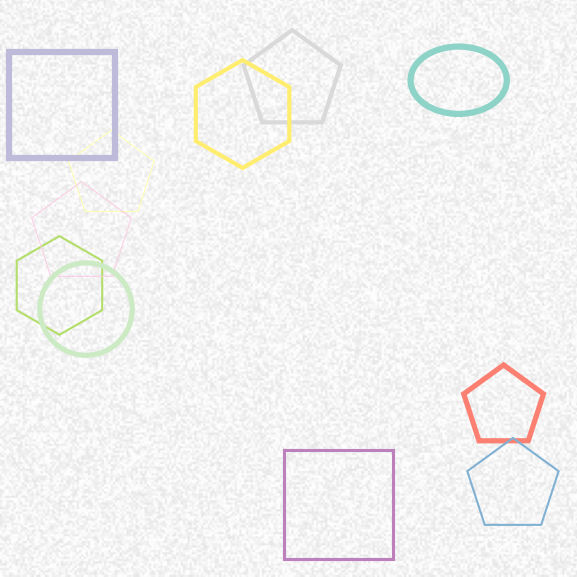[{"shape": "oval", "thickness": 3, "radius": 0.42, "center": [0.794, 0.86]}, {"shape": "pentagon", "thickness": 0.5, "radius": 0.39, "center": [0.193, 0.696]}, {"shape": "square", "thickness": 3, "radius": 0.46, "center": [0.107, 0.817]}, {"shape": "pentagon", "thickness": 2.5, "radius": 0.36, "center": [0.872, 0.295]}, {"shape": "pentagon", "thickness": 1, "radius": 0.42, "center": [0.888, 0.158]}, {"shape": "hexagon", "thickness": 1, "radius": 0.43, "center": [0.103, 0.505]}, {"shape": "pentagon", "thickness": 0.5, "radius": 0.45, "center": [0.141, 0.594]}, {"shape": "pentagon", "thickness": 2, "radius": 0.44, "center": [0.506, 0.859]}, {"shape": "square", "thickness": 1.5, "radius": 0.47, "center": [0.586, 0.126]}, {"shape": "circle", "thickness": 2.5, "radius": 0.4, "center": [0.149, 0.464]}, {"shape": "hexagon", "thickness": 2, "radius": 0.47, "center": [0.42, 0.802]}]